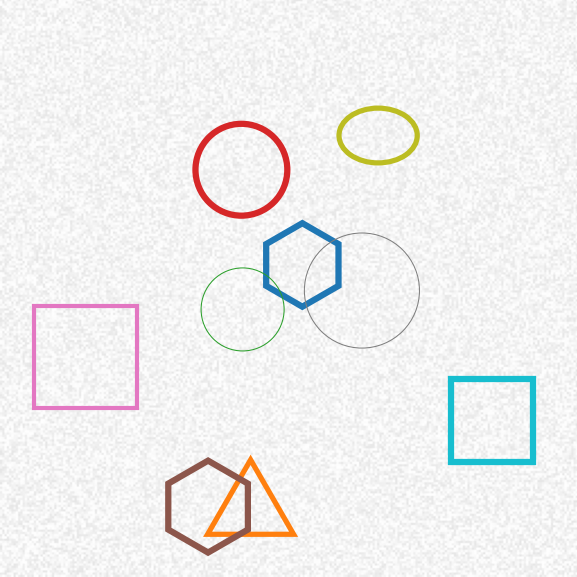[{"shape": "hexagon", "thickness": 3, "radius": 0.36, "center": [0.524, 0.54]}, {"shape": "triangle", "thickness": 2.5, "radius": 0.43, "center": [0.434, 0.117]}, {"shape": "circle", "thickness": 0.5, "radius": 0.36, "center": [0.42, 0.463]}, {"shape": "circle", "thickness": 3, "radius": 0.4, "center": [0.418, 0.705]}, {"shape": "hexagon", "thickness": 3, "radius": 0.4, "center": [0.36, 0.122]}, {"shape": "square", "thickness": 2, "radius": 0.44, "center": [0.148, 0.381]}, {"shape": "circle", "thickness": 0.5, "radius": 0.5, "center": [0.627, 0.496]}, {"shape": "oval", "thickness": 2.5, "radius": 0.34, "center": [0.655, 0.764]}, {"shape": "square", "thickness": 3, "radius": 0.36, "center": [0.852, 0.271]}]